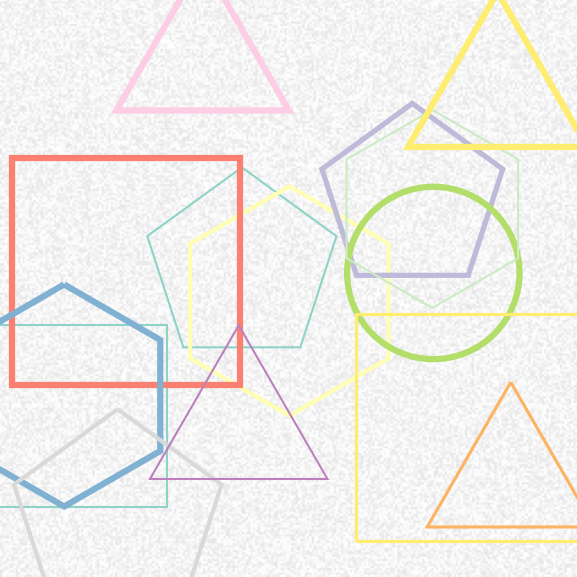[{"shape": "square", "thickness": 1, "radius": 0.79, "center": [0.132, 0.279]}, {"shape": "pentagon", "thickness": 1, "radius": 0.86, "center": [0.419, 0.537]}, {"shape": "hexagon", "thickness": 2, "radius": 0.99, "center": [0.501, 0.478]}, {"shape": "pentagon", "thickness": 2.5, "radius": 0.82, "center": [0.714, 0.655]}, {"shape": "square", "thickness": 3, "radius": 0.98, "center": [0.218, 0.529]}, {"shape": "hexagon", "thickness": 3, "radius": 0.96, "center": [0.111, 0.314]}, {"shape": "triangle", "thickness": 1.5, "radius": 0.84, "center": [0.884, 0.17]}, {"shape": "circle", "thickness": 3, "radius": 0.75, "center": [0.75, 0.526]}, {"shape": "triangle", "thickness": 3, "radius": 0.86, "center": [0.351, 0.894]}, {"shape": "pentagon", "thickness": 2, "radius": 0.95, "center": [0.204, 0.102]}, {"shape": "triangle", "thickness": 1, "radius": 0.89, "center": [0.413, 0.258]}, {"shape": "hexagon", "thickness": 1, "radius": 0.86, "center": [0.749, 0.638]}, {"shape": "triangle", "thickness": 3, "radius": 0.89, "center": [0.862, 0.834]}, {"shape": "square", "thickness": 1.5, "radius": 0.99, "center": [0.814, 0.259]}]